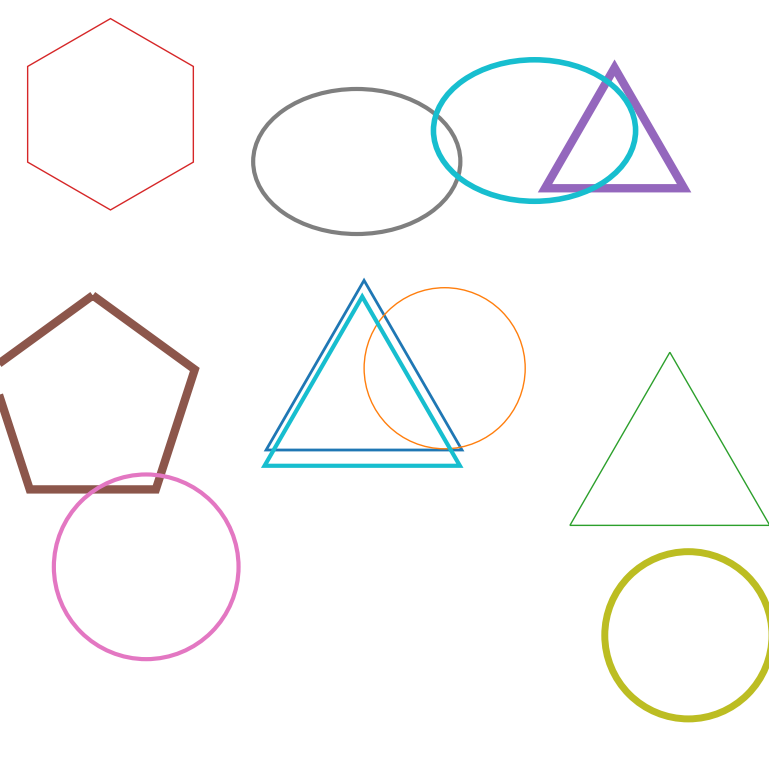[{"shape": "triangle", "thickness": 1, "radius": 0.73, "center": [0.473, 0.489]}, {"shape": "circle", "thickness": 0.5, "radius": 0.52, "center": [0.577, 0.522]}, {"shape": "triangle", "thickness": 0.5, "radius": 0.75, "center": [0.87, 0.393]}, {"shape": "hexagon", "thickness": 0.5, "radius": 0.62, "center": [0.143, 0.852]}, {"shape": "triangle", "thickness": 3, "radius": 0.52, "center": [0.798, 0.808]}, {"shape": "pentagon", "thickness": 3, "radius": 0.7, "center": [0.12, 0.477]}, {"shape": "circle", "thickness": 1.5, "radius": 0.6, "center": [0.19, 0.264]}, {"shape": "oval", "thickness": 1.5, "radius": 0.67, "center": [0.463, 0.79]}, {"shape": "circle", "thickness": 2.5, "radius": 0.54, "center": [0.894, 0.175]}, {"shape": "triangle", "thickness": 1.5, "radius": 0.73, "center": [0.47, 0.468]}, {"shape": "oval", "thickness": 2, "radius": 0.66, "center": [0.694, 0.83]}]